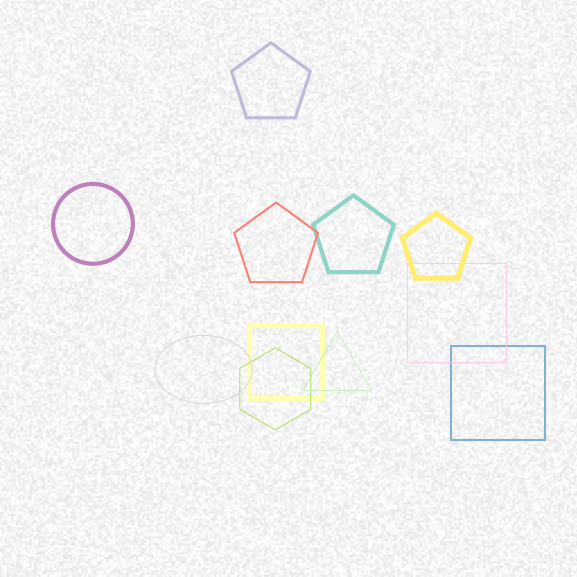[{"shape": "pentagon", "thickness": 2, "radius": 0.37, "center": [0.612, 0.587]}, {"shape": "square", "thickness": 2.5, "radius": 0.32, "center": [0.495, 0.372]}, {"shape": "pentagon", "thickness": 1.5, "radius": 0.36, "center": [0.469, 0.853]}, {"shape": "pentagon", "thickness": 1, "radius": 0.38, "center": [0.478, 0.572]}, {"shape": "square", "thickness": 1, "radius": 0.41, "center": [0.862, 0.319]}, {"shape": "hexagon", "thickness": 0.5, "radius": 0.35, "center": [0.477, 0.326]}, {"shape": "square", "thickness": 0.5, "radius": 0.43, "center": [0.791, 0.458]}, {"shape": "oval", "thickness": 0.5, "radius": 0.42, "center": [0.353, 0.359]}, {"shape": "circle", "thickness": 2, "radius": 0.35, "center": [0.161, 0.612]}, {"shape": "triangle", "thickness": 0.5, "radius": 0.34, "center": [0.584, 0.357]}, {"shape": "pentagon", "thickness": 2.5, "radius": 0.31, "center": [0.756, 0.568]}]